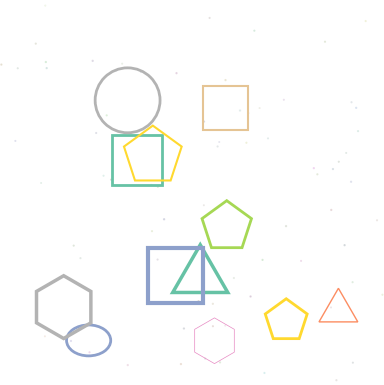[{"shape": "square", "thickness": 2, "radius": 0.32, "center": [0.356, 0.585]}, {"shape": "triangle", "thickness": 2.5, "radius": 0.41, "center": [0.52, 0.282]}, {"shape": "triangle", "thickness": 1, "radius": 0.29, "center": [0.879, 0.193]}, {"shape": "square", "thickness": 3, "radius": 0.36, "center": [0.456, 0.284]}, {"shape": "oval", "thickness": 2, "radius": 0.29, "center": [0.23, 0.116]}, {"shape": "hexagon", "thickness": 0.5, "radius": 0.3, "center": [0.557, 0.115]}, {"shape": "pentagon", "thickness": 2, "radius": 0.34, "center": [0.589, 0.411]}, {"shape": "pentagon", "thickness": 2, "radius": 0.29, "center": [0.743, 0.167]}, {"shape": "pentagon", "thickness": 1.5, "radius": 0.39, "center": [0.397, 0.595]}, {"shape": "square", "thickness": 1.5, "radius": 0.29, "center": [0.586, 0.719]}, {"shape": "circle", "thickness": 2, "radius": 0.42, "center": [0.331, 0.739]}, {"shape": "hexagon", "thickness": 2.5, "radius": 0.41, "center": [0.165, 0.202]}]